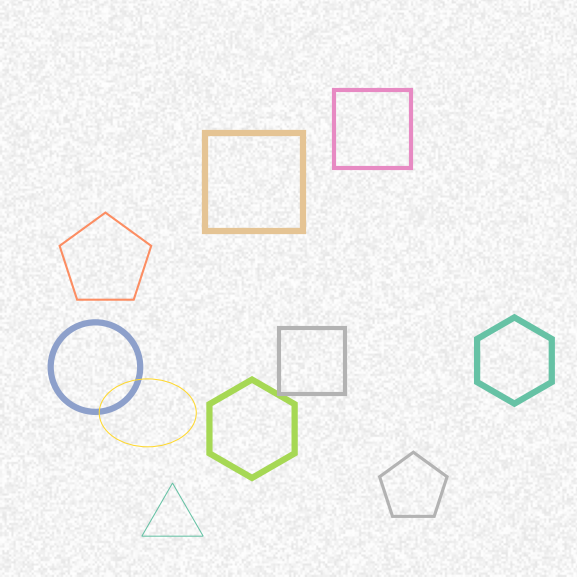[{"shape": "hexagon", "thickness": 3, "radius": 0.37, "center": [0.891, 0.375]}, {"shape": "triangle", "thickness": 0.5, "radius": 0.31, "center": [0.299, 0.101]}, {"shape": "pentagon", "thickness": 1, "radius": 0.42, "center": [0.183, 0.548]}, {"shape": "circle", "thickness": 3, "radius": 0.39, "center": [0.165, 0.363]}, {"shape": "square", "thickness": 2, "radius": 0.34, "center": [0.645, 0.775]}, {"shape": "hexagon", "thickness": 3, "radius": 0.43, "center": [0.436, 0.257]}, {"shape": "oval", "thickness": 0.5, "radius": 0.42, "center": [0.256, 0.284]}, {"shape": "square", "thickness": 3, "radius": 0.42, "center": [0.44, 0.684]}, {"shape": "pentagon", "thickness": 1.5, "radius": 0.31, "center": [0.716, 0.155]}, {"shape": "square", "thickness": 2, "radius": 0.29, "center": [0.541, 0.374]}]